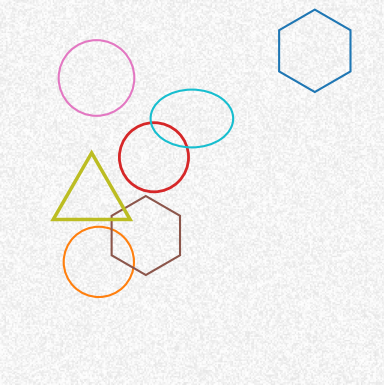[{"shape": "hexagon", "thickness": 1.5, "radius": 0.54, "center": [0.818, 0.868]}, {"shape": "circle", "thickness": 1.5, "radius": 0.46, "center": [0.257, 0.32]}, {"shape": "circle", "thickness": 2, "radius": 0.45, "center": [0.4, 0.592]}, {"shape": "hexagon", "thickness": 1.5, "radius": 0.51, "center": [0.379, 0.388]}, {"shape": "circle", "thickness": 1.5, "radius": 0.49, "center": [0.251, 0.797]}, {"shape": "triangle", "thickness": 2.5, "radius": 0.58, "center": [0.238, 0.488]}, {"shape": "oval", "thickness": 1.5, "radius": 0.54, "center": [0.498, 0.692]}]